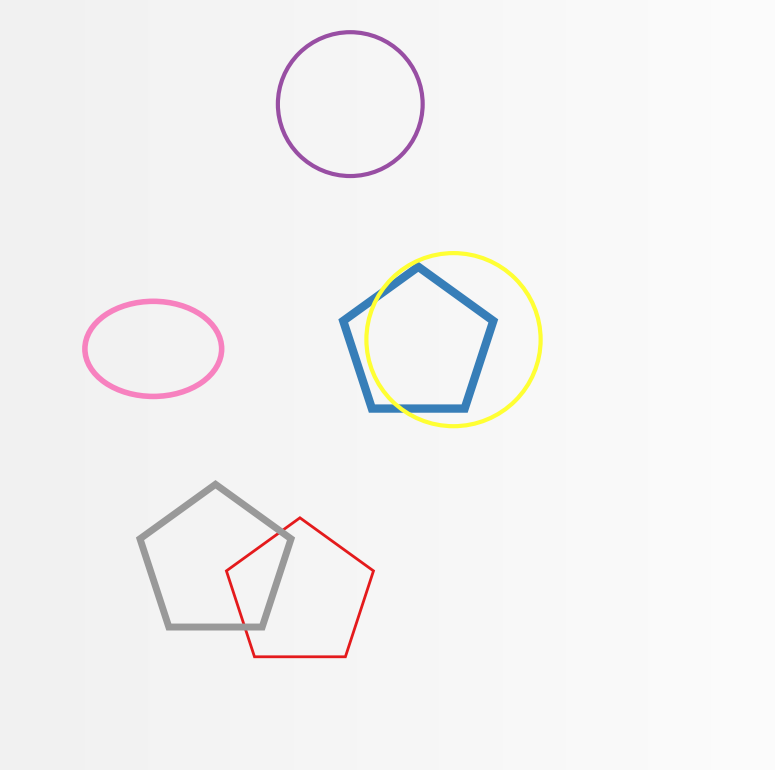[{"shape": "pentagon", "thickness": 1, "radius": 0.5, "center": [0.387, 0.228]}, {"shape": "pentagon", "thickness": 3, "radius": 0.51, "center": [0.54, 0.552]}, {"shape": "circle", "thickness": 1.5, "radius": 0.47, "center": [0.452, 0.865]}, {"shape": "circle", "thickness": 1.5, "radius": 0.56, "center": [0.585, 0.559]}, {"shape": "oval", "thickness": 2, "radius": 0.44, "center": [0.198, 0.547]}, {"shape": "pentagon", "thickness": 2.5, "radius": 0.51, "center": [0.278, 0.269]}]